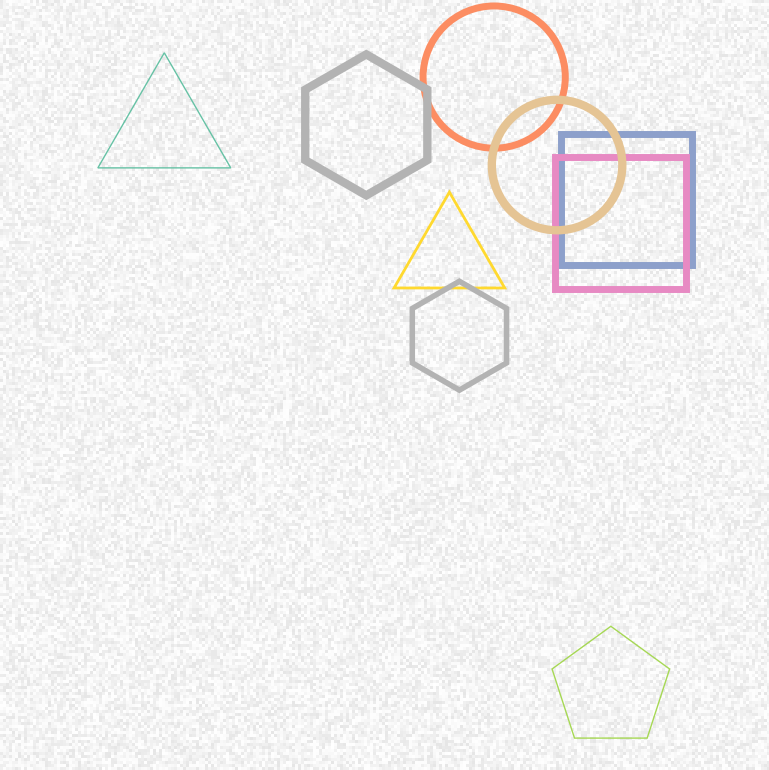[{"shape": "triangle", "thickness": 0.5, "radius": 0.5, "center": [0.213, 0.832]}, {"shape": "circle", "thickness": 2.5, "radius": 0.46, "center": [0.642, 0.9]}, {"shape": "square", "thickness": 2.5, "radius": 0.42, "center": [0.813, 0.741]}, {"shape": "square", "thickness": 2.5, "radius": 0.43, "center": [0.806, 0.71]}, {"shape": "pentagon", "thickness": 0.5, "radius": 0.4, "center": [0.793, 0.106]}, {"shape": "triangle", "thickness": 1, "radius": 0.41, "center": [0.584, 0.667]}, {"shape": "circle", "thickness": 3, "radius": 0.42, "center": [0.723, 0.786]}, {"shape": "hexagon", "thickness": 3, "radius": 0.46, "center": [0.476, 0.838]}, {"shape": "hexagon", "thickness": 2, "radius": 0.35, "center": [0.597, 0.564]}]